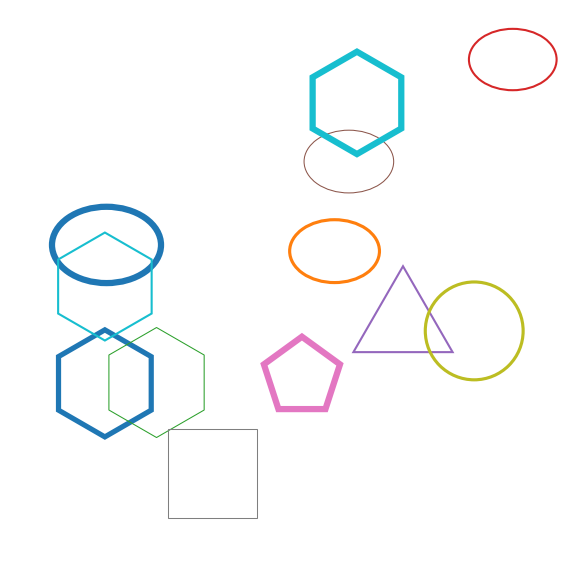[{"shape": "oval", "thickness": 3, "radius": 0.47, "center": [0.184, 0.575]}, {"shape": "hexagon", "thickness": 2.5, "radius": 0.46, "center": [0.182, 0.335]}, {"shape": "oval", "thickness": 1.5, "radius": 0.39, "center": [0.579, 0.564]}, {"shape": "hexagon", "thickness": 0.5, "radius": 0.48, "center": [0.271, 0.337]}, {"shape": "oval", "thickness": 1, "radius": 0.38, "center": [0.888, 0.896]}, {"shape": "triangle", "thickness": 1, "radius": 0.5, "center": [0.698, 0.439]}, {"shape": "oval", "thickness": 0.5, "radius": 0.39, "center": [0.604, 0.719]}, {"shape": "pentagon", "thickness": 3, "radius": 0.35, "center": [0.523, 0.347]}, {"shape": "square", "thickness": 0.5, "radius": 0.39, "center": [0.369, 0.178]}, {"shape": "circle", "thickness": 1.5, "radius": 0.42, "center": [0.821, 0.426]}, {"shape": "hexagon", "thickness": 3, "radius": 0.44, "center": [0.618, 0.821]}, {"shape": "hexagon", "thickness": 1, "radius": 0.47, "center": [0.182, 0.503]}]